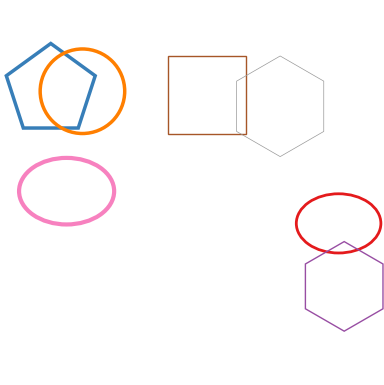[{"shape": "oval", "thickness": 2, "radius": 0.55, "center": [0.879, 0.42]}, {"shape": "pentagon", "thickness": 2.5, "radius": 0.61, "center": [0.132, 0.766]}, {"shape": "hexagon", "thickness": 1, "radius": 0.58, "center": [0.894, 0.256]}, {"shape": "circle", "thickness": 2.5, "radius": 0.55, "center": [0.214, 0.763]}, {"shape": "square", "thickness": 1, "radius": 0.51, "center": [0.539, 0.754]}, {"shape": "oval", "thickness": 3, "radius": 0.62, "center": [0.173, 0.503]}, {"shape": "hexagon", "thickness": 0.5, "radius": 0.65, "center": [0.728, 0.724]}]